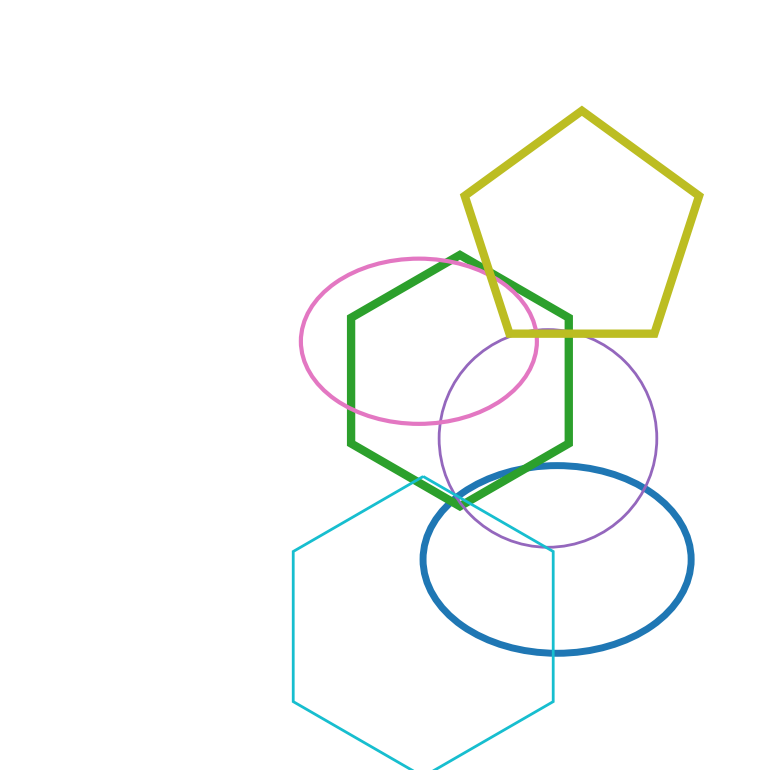[{"shape": "oval", "thickness": 2.5, "radius": 0.87, "center": [0.724, 0.273]}, {"shape": "hexagon", "thickness": 3, "radius": 0.82, "center": [0.597, 0.506]}, {"shape": "circle", "thickness": 1, "radius": 0.71, "center": [0.712, 0.431]}, {"shape": "oval", "thickness": 1.5, "radius": 0.77, "center": [0.544, 0.557]}, {"shape": "pentagon", "thickness": 3, "radius": 0.8, "center": [0.756, 0.696]}, {"shape": "hexagon", "thickness": 1, "radius": 0.97, "center": [0.55, 0.186]}]